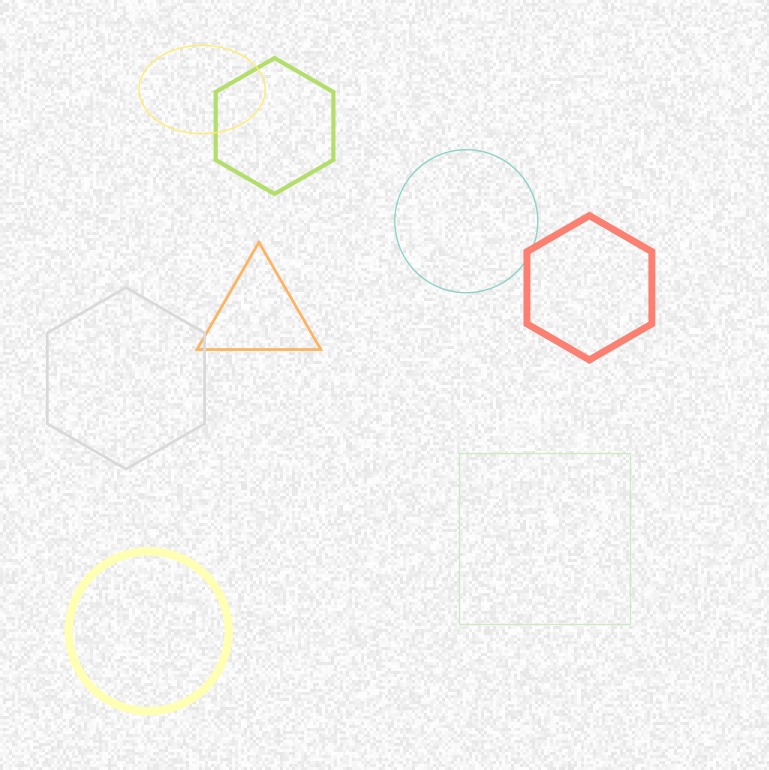[{"shape": "circle", "thickness": 0.5, "radius": 0.46, "center": [0.606, 0.713]}, {"shape": "circle", "thickness": 3, "radius": 0.52, "center": [0.193, 0.18]}, {"shape": "hexagon", "thickness": 2.5, "radius": 0.47, "center": [0.765, 0.626]}, {"shape": "triangle", "thickness": 1, "radius": 0.46, "center": [0.336, 0.592]}, {"shape": "hexagon", "thickness": 1.5, "radius": 0.44, "center": [0.357, 0.836]}, {"shape": "hexagon", "thickness": 1, "radius": 0.59, "center": [0.164, 0.509]}, {"shape": "square", "thickness": 0.5, "radius": 0.56, "center": [0.707, 0.3]}, {"shape": "oval", "thickness": 0.5, "radius": 0.41, "center": [0.263, 0.884]}]